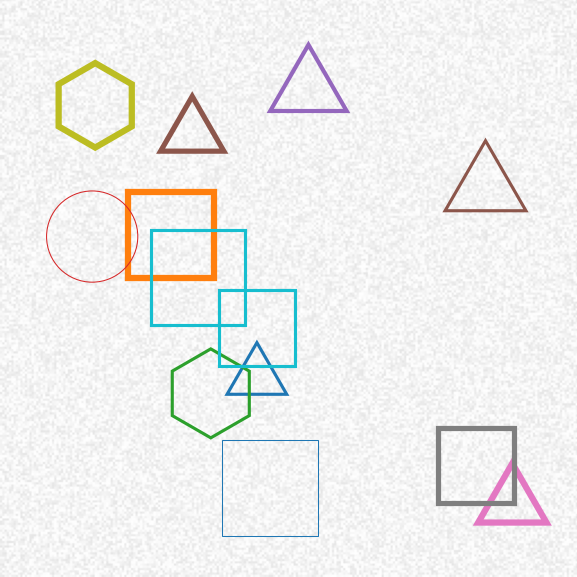[{"shape": "square", "thickness": 0.5, "radius": 0.41, "center": [0.467, 0.155]}, {"shape": "triangle", "thickness": 1.5, "radius": 0.3, "center": [0.445, 0.346]}, {"shape": "square", "thickness": 3, "radius": 0.37, "center": [0.296, 0.592]}, {"shape": "hexagon", "thickness": 1.5, "radius": 0.39, "center": [0.365, 0.318]}, {"shape": "circle", "thickness": 0.5, "radius": 0.39, "center": [0.16, 0.59]}, {"shape": "triangle", "thickness": 2, "radius": 0.38, "center": [0.534, 0.845]}, {"shape": "triangle", "thickness": 2.5, "radius": 0.32, "center": [0.333, 0.769]}, {"shape": "triangle", "thickness": 1.5, "radius": 0.4, "center": [0.841, 0.675]}, {"shape": "triangle", "thickness": 3, "radius": 0.34, "center": [0.887, 0.128]}, {"shape": "square", "thickness": 2.5, "radius": 0.33, "center": [0.825, 0.193]}, {"shape": "hexagon", "thickness": 3, "radius": 0.37, "center": [0.165, 0.817]}, {"shape": "square", "thickness": 1.5, "radius": 0.41, "center": [0.343, 0.519]}, {"shape": "square", "thickness": 1.5, "radius": 0.33, "center": [0.445, 0.432]}]